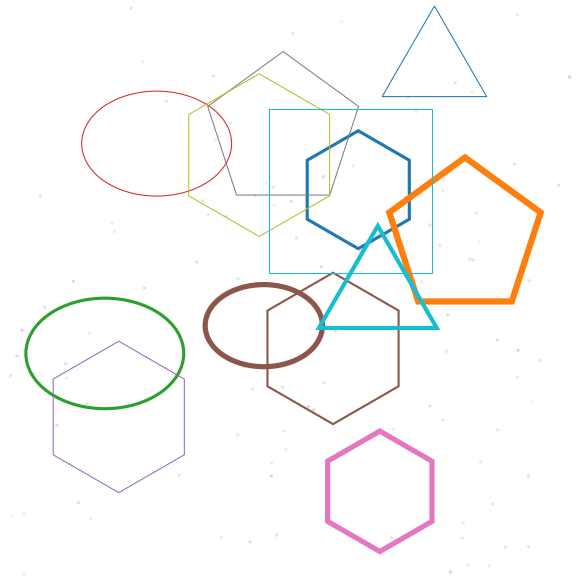[{"shape": "hexagon", "thickness": 1.5, "radius": 0.51, "center": [0.62, 0.671]}, {"shape": "triangle", "thickness": 0.5, "radius": 0.52, "center": [0.752, 0.884]}, {"shape": "pentagon", "thickness": 3, "radius": 0.69, "center": [0.805, 0.589]}, {"shape": "oval", "thickness": 1.5, "radius": 0.68, "center": [0.181, 0.387]}, {"shape": "oval", "thickness": 0.5, "radius": 0.65, "center": [0.271, 0.75]}, {"shape": "hexagon", "thickness": 0.5, "radius": 0.66, "center": [0.206, 0.277]}, {"shape": "oval", "thickness": 2.5, "radius": 0.51, "center": [0.457, 0.435]}, {"shape": "hexagon", "thickness": 1, "radius": 0.66, "center": [0.577, 0.396]}, {"shape": "hexagon", "thickness": 2.5, "radius": 0.52, "center": [0.658, 0.148]}, {"shape": "pentagon", "thickness": 0.5, "radius": 0.69, "center": [0.49, 0.772]}, {"shape": "hexagon", "thickness": 0.5, "radius": 0.7, "center": [0.449, 0.73]}, {"shape": "triangle", "thickness": 2, "radius": 0.59, "center": [0.654, 0.49]}, {"shape": "square", "thickness": 0.5, "radius": 0.71, "center": [0.608, 0.668]}]